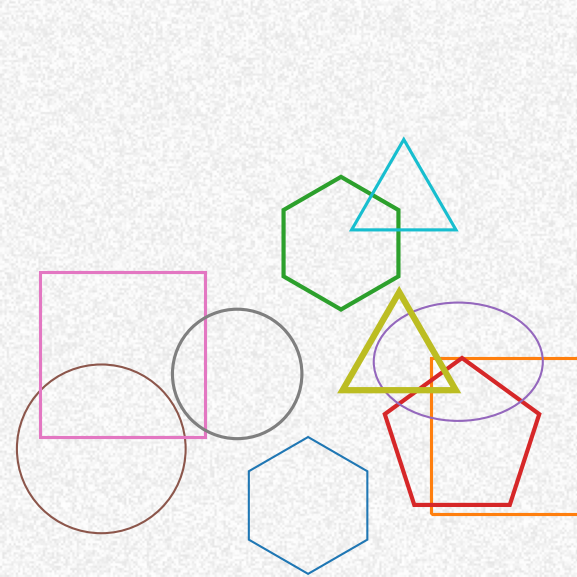[{"shape": "hexagon", "thickness": 1, "radius": 0.59, "center": [0.533, 0.124]}, {"shape": "square", "thickness": 1.5, "radius": 0.68, "center": [0.882, 0.245]}, {"shape": "hexagon", "thickness": 2, "radius": 0.57, "center": [0.59, 0.578]}, {"shape": "pentagon", "thickness": 2, "radius": 0.7, "center": [0.8, 0.239]}, {"shape": "oval", "thickness": 1, "radius": 0.73, "center": [0.794, 0.373]}, {"shape": "circle", "thickness": 1, "radius": 0.73, "center": [0.175, 0.222]}, {"shape": "square", "thickness": 1.5, "radius": 0.71, "center": [0.212, 0.385]}, {"shape": "circle", "thickness": 1.5, "radius": 0.56, "center": [0.411, 0.352]}, {"shape": "triangle", "thickness": 3, "radius": 0.57, "center": [0.691, 0.38]}, {"shape": "triangle", "thickness": 1.5, "radius": 0.52, "center": [0.699, 0.653]}]